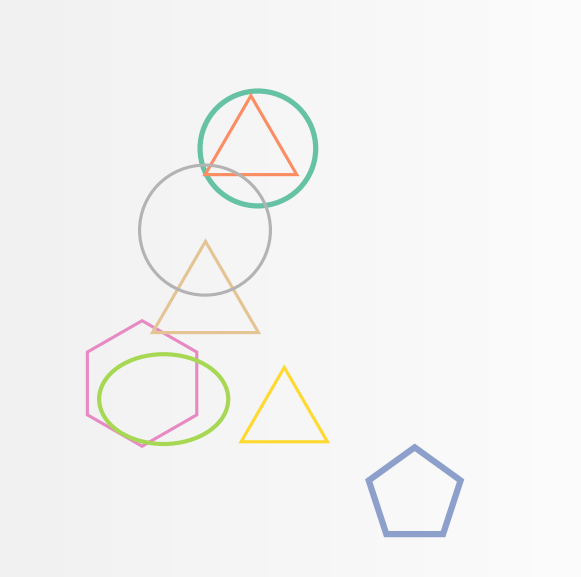[{"shape": "circle", "thickness": 2.5, "radius": 0.5, "center": [0.444, 0.742]}, {"shape": "triangle", "thickness": 1.5, "radius": 0.46, "center": [0.432, 0.742]}, {"shape": "pentagon", "thickness": 3, "radius": 0.42, "center": [0.713, 0.141]}, {"shape": "hexagon", "thickness": 1.5, "radius": 0.54, "center": [0.244, 0.335]}, {"shape": "oval", "thickness": 2, "radius": 0.56, "center": [0.282, 0.308]}, {"shape": "triangle", "thickness": 1.5, "radius": 0.43, "center": [0.489, 0.277]}, {"shape": "triangle", "thickness": 1.5, "radius": 0.53, "center": [0.354, 0.476]}, {"shape": "circle", "thickness": 1.5, "radius": 0.56, "center": [0.353, 0.601]}]